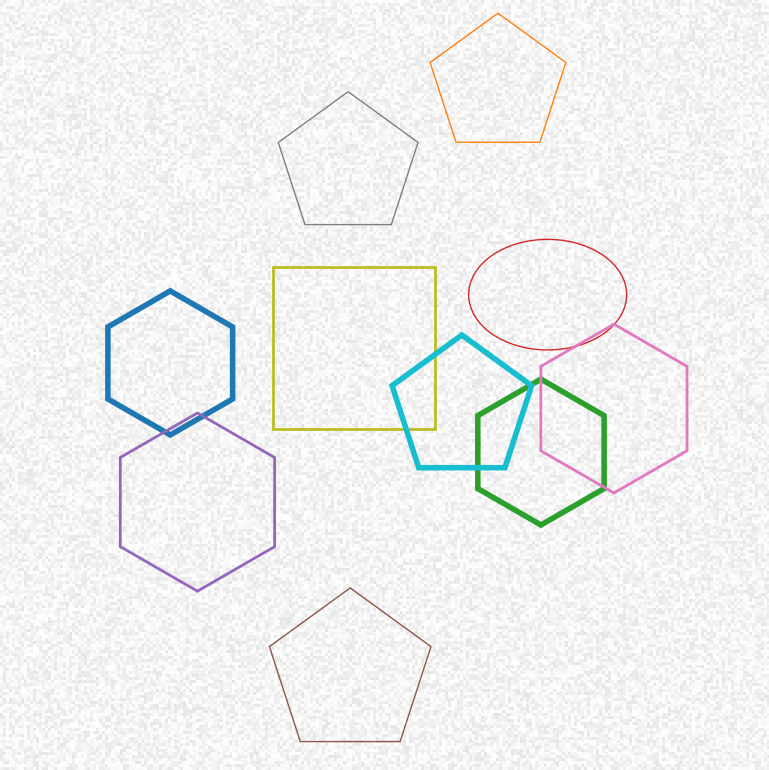[{"shape": "hexagon", "thickness": 2, "radius": 0.47, "center": [0.221, 0.529]}, {"shape": "pentagon", "thickness": 0.5, "radius": 0.46, "center": [0.647, 0.89]}, {"shape": "hexagon", "thickness": 2, "radius": 0.47, "center": [0.703, 0.413]}, {"shape": "oval", "thickness": 0.5, "radius": 0.51, "center": [0.711, 0.617]}, {"shape": "hexagon", "thickness": 1, "radius": 0.58, "center": [0.256, 0.348]}, {"shape": "pentagon", "thickness": 0.5, "radius": 0.55, "center": [0.455, 0.126]}, {"shape": "hexagon", "thickness": 1, "radius": 0.55, "center": [0.797, 0.469]}, {"shape": "pentagon", "thickness": 0.5, "radius": 0.48, "center": [0.452, 0.786]}, {"shape": "square", "thickness": 1, "radius": 0.53, "center": [0.46, 0.548]}, {"shape": "pentagon", "thickness": 2, "radius": 0.48, "center": [0.6, 0.47]}]